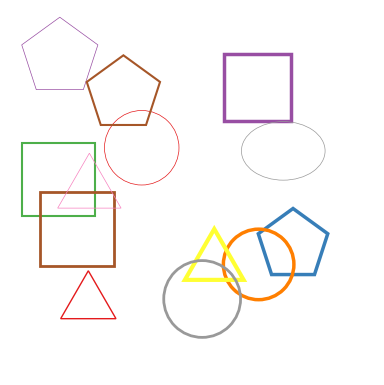[{"shape": "triangle", "thickness": 1, "radius": 0.41, "center": [0.229, 0.214]}, {"shape": "circle", "thickness": 0.5, "radius": 0.48, "center": [0.368, 0.616]}, {"shape": "pentagon", "thickness": 2.5, "radius": 0.47, "center": [0.761, 0.364]}, {"shape": "square", "thickness": 1.5, "radius": 0.47, "center": [0.153, 0.534]}, {"shape": "square", "thickness": 2.5, "radius": 0.43, "center": [0.669, 0.772]}, {"shape": "pentagon", "thickness": 0.5, "radius": 0.52, "center": [0.155, 0.851]}, {"shape": "circle", "thickness": 2.5, "radius": 0.46, "center": [0.672, 0.313]}, {"shape": "triangle", "thickness": 3, "radius": 0.44, "center": [0.557, 0.317]}, {"shape": "square", "thickness": 2, "radius": 0.48, "center": [0.2, 0.405]}, {"shape": "pentagon", "thickness": 1.5, "radius": 0.5, "center": [0.321, 0.756]}, {"shape": "triangle", "thickness": 0.5, "radius": 0.48, "center": [0.232, 0.507]}, {"shape": "oval", "thickness": 0.5, "radius": 0.54, "center": [0.736, 0.608]}, {"shape": "circle", "thickness": 2, "radius": 0.5, "center": [0.525, 0.223]}]